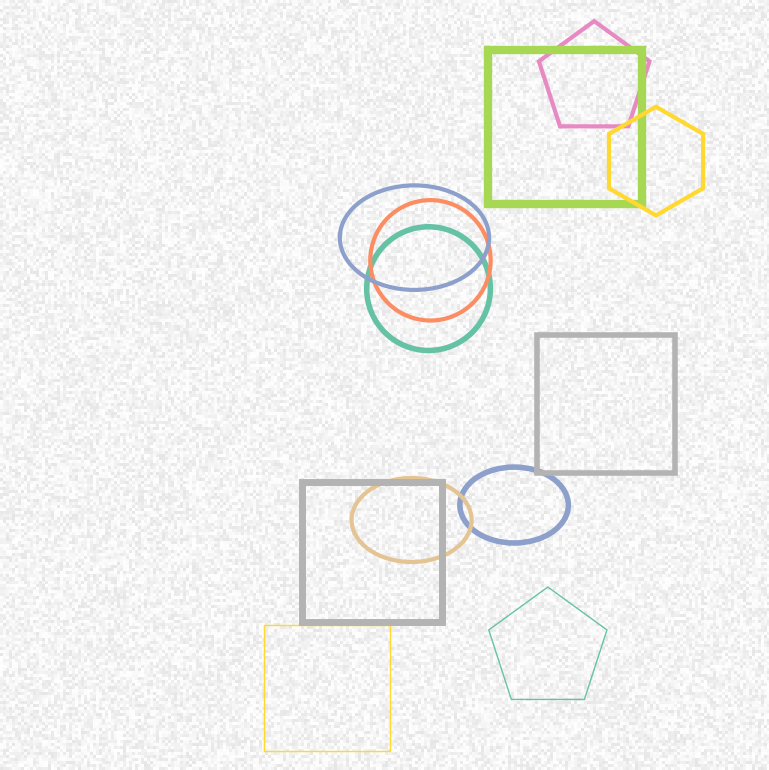[{"shape": "circle", "thickness": 2, "radius": 0.4, "center": [0.557, 0.625]}, {"shape": "pentagon", "thickness": 0.5, "radius": 0.4, "center": [0.712, 0.157]}, {"shape": "circle", "thickness": 1.5, "radius": 0.39, "center": [0.559, 0.662]}, {"shape": "oval", "thickness": 2, "radius": 0.35, "center": [0.668, 0.344]}, {"shape": "oval", "thickness": 1.5, "radius": 0.48, "center": [0.538, 0.691]}, {"shape": "pentagon", "thickness": 1.5, "radius": 0.38, "center": [0.772, 0.897]}, {"shape": "square", "thickness": 3, "radius": 0.5, "center": [0.734, 0.835]}, {"shape": "hexagon", "thickness": 1.5, "radius": 0.35, "center": [0.852, 0.791]}, {"shape": "square", "thickness": 0.5, "radius": 0.41, "center": [0.425, 0.106]}, {"shape": "oval", "thickness": 1.5, "radius": 0.39, "center": [0.535, 0.325]}, {"shape": "square", "thickness": 2, "radius": 0.45, "center": [0.787, 0.475]}, {"shape": "square", "thickness": 2.5, "radius": 0.45, "center": [0.483, 0.283]}]